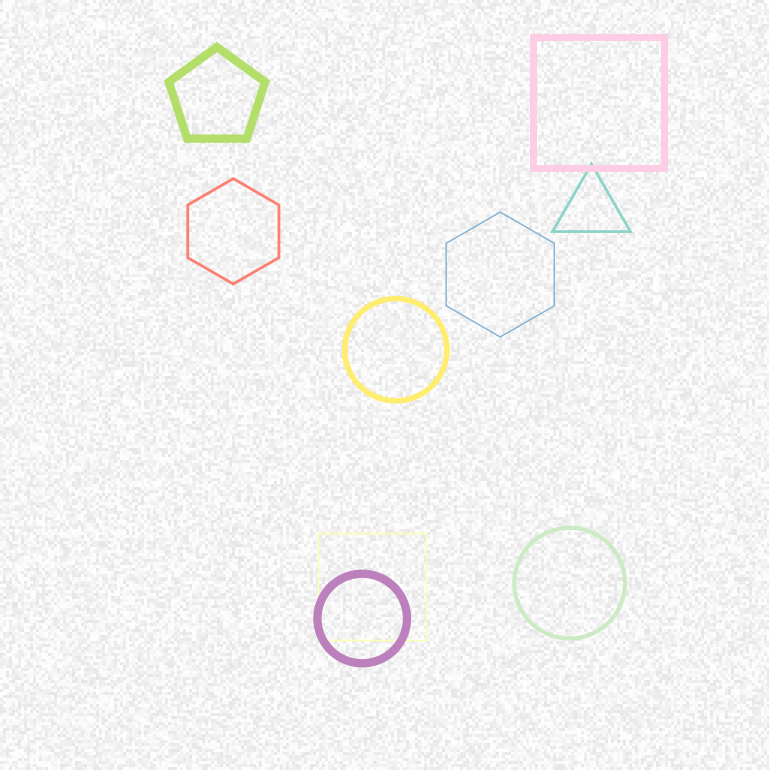[{"shape": "triangle", "thickness": 1, "radius": 0.29, "center": [0.768, 0.729]}, {"shape": "square", "thickness": 0.5, "radius": 0.35, "center": [0.483, 0.238]}, {"shape": "hexagon", "thickness": 1, "radius": 0.34, "center": [0.303, 0.7]}, {"shape": "hexagon", "thickness": 0.5, "radius": 0.41, "center": [0.65, 0.643]}, {"shape": "pentagon", "thickness": 3, "radius": 0.33, "center": [0.282, 0.873]}, {"shape": "square", "thickness": 2.5, "radius": 0.43, "center": [0.777, 0.867]}, {"shape": "circle", "thickness": 3, "radius": 0.29, "center": [0.47, 0.197]}, {"shape": "circle", "thickness": 1.5, "radius": 0.36, "center": [0.74, 0.243]}, {"shape": "circle", "thickness": 2, "radius": 0.33, "center": [0.514, 0.546]}]